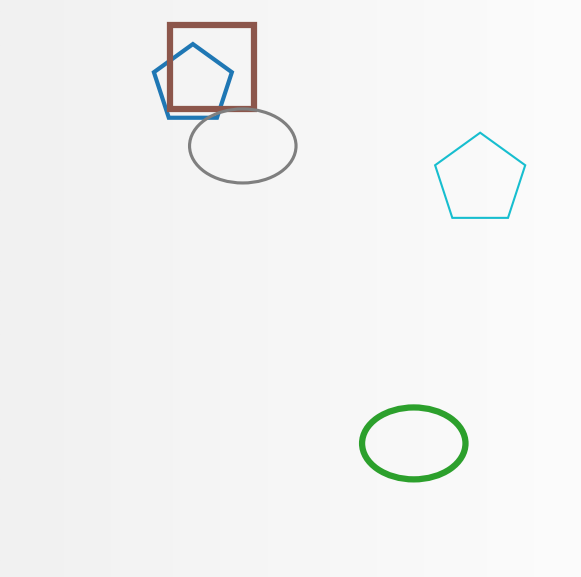[{"shape": "pentagon", "thickness": 2, "radius": 0.35, "center": [0.332, 0.852]}, {"shape": "oval", "thickness": 3, "radius": 0.44, "center": [0.712, 0.231]}, {"shape": "square", "thickness": 3, "radius": 0.36, "center": [0.365, 0.883]}, {"shape": "oval", "thickness": 1.5, "radius": 0.46, "center": [0.418, 0.746]}, {"shape": "pentagon", "thickness": 1, "radius": 0.41, "center": [0.826, 0.688]}]